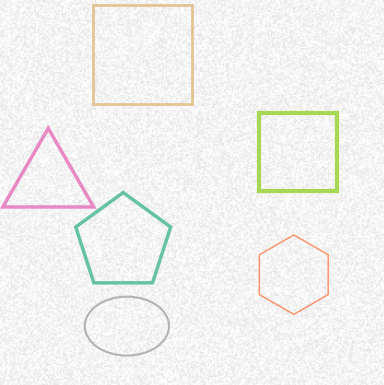[{"shape": "pentagon", "thickness": 2.5, "radius": 0.65, "center": [0.32, 0.37]}, {"shape": "hexagon", "thickness": 1, "radius": 0.52, "center": [0.763, 0.287]}, {"shape": "triangle", "thickness": 2.5, "radius": 0.68, "center": [0.125, 0.53]}, {"shape": "square", "thickness": 3, "radius": 0.51, "center": [0.774, 0.605]}, {"shape": "square", "thickness": 2, "radius": 0.65, "center": [0.37, 0.859]}, {"shape": "oval", "thickness": 1.5, "radius": 0.55, "center": [0.33, 0.153]}]